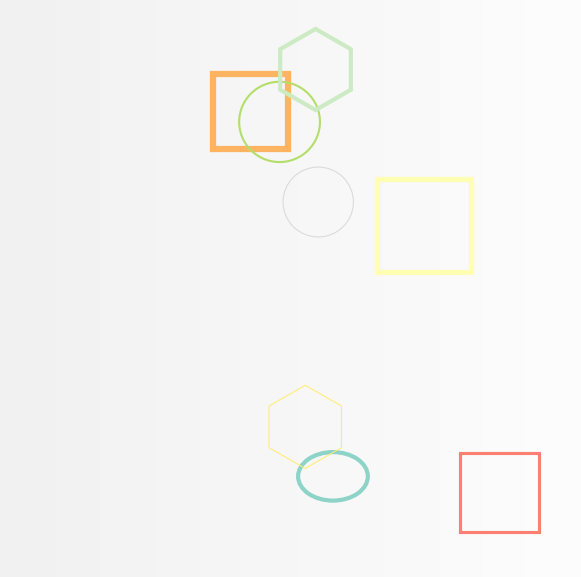[{"shape": "oval", "thickness": 2, "radius": 0.3, "center": [0.573, 0.174]}, {"shape": "square", "thickness": 2.5, "radius": 0.4, "center": [0.73, 0.608]}, {"shape": "square", "thickness": 1.5, "radius": 0.34, "center": [0.859, 0.146]}, {"shape": "square", "thickness": 3, "radius": 0.32, "center": [0.43, 0.806]}, {"shape": "circle", "thickness": 1, "radius": 0.35, "center": [0.481, 0.788]}, {"shape": "circle", "thickness": 0.5, "radius": 0.3, "center": [0.547, 0.649]}, {"shape": "hexagon", "thickness": 2, "radius": 0.35, "center": [0.543, 0.879]}, {"shape": "hexagon", "thickness": 0.5, "radius": 0.36, "center": [0.525, 0.26]}]